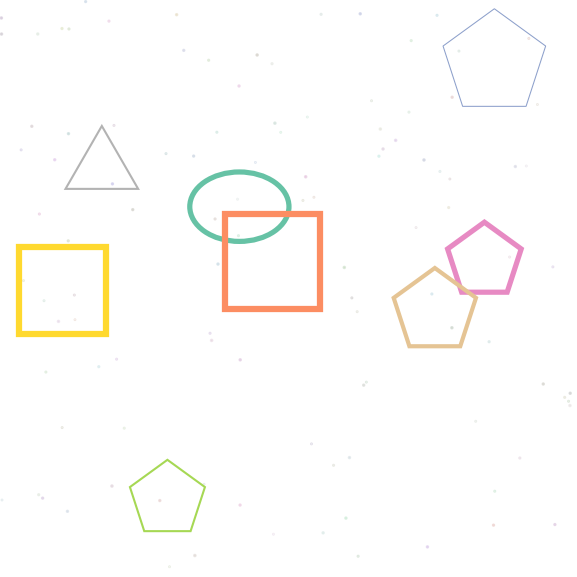[{"shape": "oval", "thickness": 2.5, "radius": 0.43, "center": [0.415, 0.641]}, {"shape": "square", "thickness": 3, "radius": 0.41, "center": [0.472, 0.546]}, {"shape": "pentagon", "thickness": 0.5, "radius": 0.47, "center": [0.856, 0.891]}, {"shape": "pentagon", "thickness": 2.5, "radius": 0.34, "center": [0.839, 0.547]}, {"shape": "pentagon", "thickness": 1, "radius": 0.34, "center": [0.29, 0.135]}, {"shape": "square", "thickness": 3, "radius": 0.38, "center": [0.108, 0.496]}, {"shape": "pentagon", "thickness": 2, "radius": 0.37, "center": [0.753, 0.46]}, {"shape": "triangle", "thickness": 1, "radius": 0.36, "center": [0.176, 0.708]}]